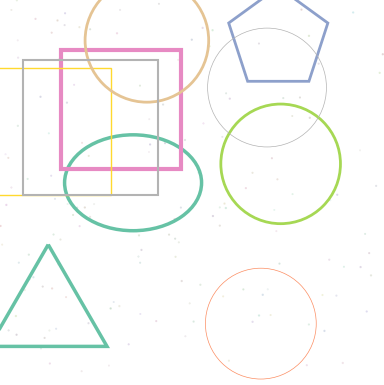[{"shape": "oval", "thickness": 2.5, "radius": 0.89, "center": [0.346, 0.525]}, {"shape": "triangle", "thickness": 2.5, "radius": 0.88, "center": [0.125, 0.188]}, {"shape": "circle", "thickness": 0.5, "radius": 0.72, "center": [0.677, 0.159]}, {"shape": "pentagon", "thickness": 2, "radius": 0.68, "center": [0.723, 0.898]}, {"shape": "square", "thickness": 3, "radius": 0.78, "center": [0.315, 0.715]}, {"shape": "circle", "thickness": 2, "radius": 0.78, "center": [0.729, 0.574]}, {"shape": "square", "thickness": 1, "radius": 0.82, "center": [0.124, 0.659]}, {"shape": "circle", "thickness": 2, "radius": 0.8, "center": [0.382, 0.895]}, {"shape": "square", "thickness": 1.5, "radius": 0.88, "center": [0.235, 0.669]}, {"shape": "circle", "thickness": 0.5, "radius": 0.77, "center": [0.694, 0.773]}]